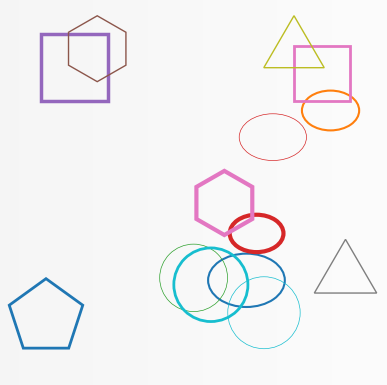[{"shape": "oval", "thickness": 1.5, "radius": 0.49, "center": [0.636, 0.272]}, {"shape": "pentagon", "thickness": 2, "radius": 0.5, "center": [0.119, 0.176]}, {"shape": "oval", "thickness": 1.5, "radius": 0.37, "center": [0.853, 0.713]}, {"shape": "circle", "thickness": 0.5, "radius": 0.44, "center": [0.5, 0.278]}, {"shape": "oval", "thickness": 3, "radius": 0.35, "center": [0.662, 0.394]}, {"shape": "oval", "thickness": 0.5, "radius": 0.43, "center": [0.704, 0.644]}, {"shape": "square", "thickness": 2.5, "radius": 0.43, "center": [0.192, 0.825]}, {"shape": "hexagon", "thickness": 1, "radius": 0.43, "center": [0.251, 0.873]}, {"shape": "square", "thickness": 2, "radius": 0.36, "center": [0.831, 0.81]}, {"shape": "hexagon", "thickness": 3, "radius": 0.42, "center": [0.579, 0.473]}, {"shape": "triangle", "thickness": 1, "radius": 0.46, "center": [0.892, 0.285]}, {"shape": "triangle", "thickness": 1, "radius": 0.45, "center": [0.759, 0.869]}, {"shape": "circle", "thickness": 0.5, "radius": 0.47, "center": [0.681, 0.188]}, {"shape": "circle", "thickness": 2, "radius": 0.48, "center": [0.544, 0.26]}]